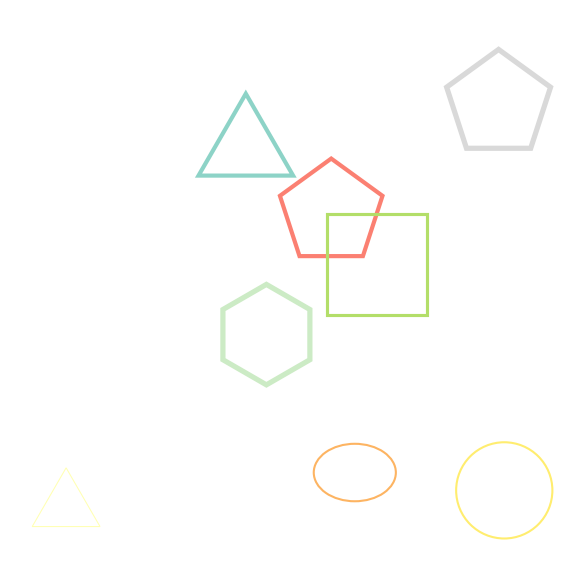[{"shape": "triangle", "thickness": 2, "radius": 0.47, "center": [0.426, 0.742]}, {"shape": "triangle", "thickness": 0.5, "radius": 0.34, "center": [0.114, 0.121]}, {"shape": "pentagon", "thickness": 2, "radius": 0.47, "center": [0.574, 0.631]}, {"shape": "oval", "thickness": 1, "radius": 0.36, "center": [0.614, 0.181]}, {"shape": "square", "thickness": 1.5, "radius": 0.43, "center": [0.652, 0.541]}, {"shape": "pentagon", "thickness": 2.5, "radius": 0.47, "center": [0.863, 0.819]}, {"shape": "hexagon", "thickness": 2.5, "radius": 0.43, "center": [0.461, 0.42]}, {"shape": "circle", "thickness": 1, "radius": 0.42, "center": [0.873, 0.15]}]